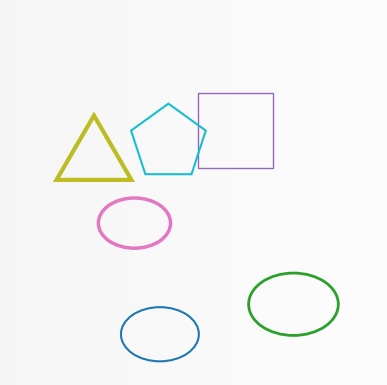[{"shape": "oval", "thickness": 1.5, "radius": 0.5, "center": [0.413, 0.132]}, {"shape": "oval", "thickness": 2, "radius": 0.58, "center": [0.757, 0.21]}, {"shape": "square", "thickness": 1, "radius": 0.49, "center": [0.608, 0.66]}, {"shape": "oval", "thickness": 2.5, "radius": 0.47, "center": [0.347, 0.421]}, {"shape": "triangle", "thickness": 3, "radius": 0.56, "center": [0.243, 0.589]}, {"shape": "pentagon", "thickness": 1.5, "radius": 0.51, "center": [0.435, 0.629]}]